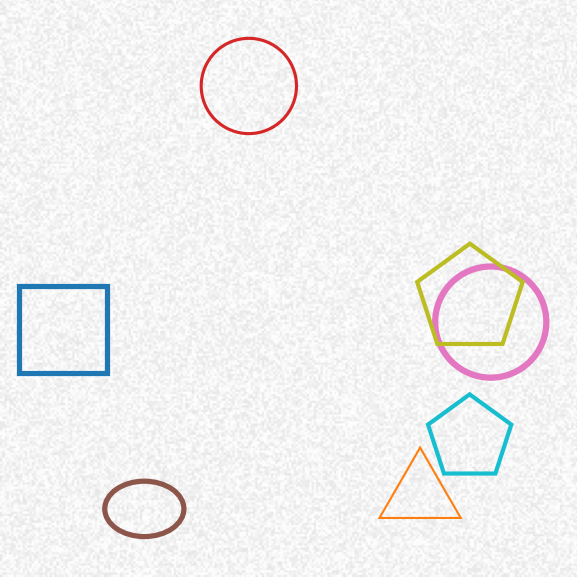[{"shape": "square", "thickness": 2.5, "radius": 0.38, "center": [0.109, 0.428]}, {"shape": "triangle", "thickness": 1, "radius": 0.41, "center": [0.727, 0.143]}, {"shape": "circle", "thickness": 1.5, "radius": 0.41, "center": [0.431, 0.85]}, {"shape": "oval", "thickness": 2.5, "radius": 0.34, "center": [0.25, 0.118]}, {"shape": "circle", "thickness": 3, "radius": 0.48, "center": [0.85, 0.441]}, {"shape": "pentagon", "thickness": 2, "radius": 0.48, "center": [0.814, 0.481]}, {"shape": "pentagon", "thickness": 2, "radius": 0.38, "center": [0.813, 0.24]}]